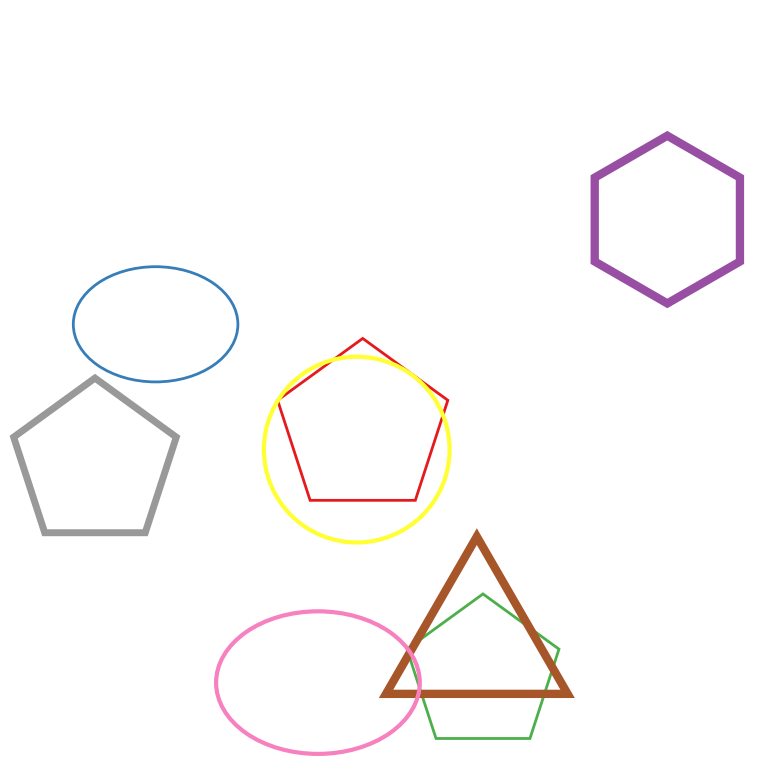[{"shape": "pentagon", "thickness": 1, "radius": 0.58, "center": [0.471, 0.444]}, {"shape": "oval", "thickness": 1, "radius": 0.53, "center": [0.202, 0.579]}, {"shape": "pentagon", "thickness": 1, "radius": 0.52, "center": [0.627, 0.125]}, {"shape": "hexagon", "thickness": 3, "radius": 0.54, "center": [0.867, 0.715]}, {"shape": "circle", "thickness": 1.5, "radius": 0.6, "center": [0.463, 0.416]}, {"shape": "triangle", "thickness": 3, "radius": 0.68, "center": [0.619, 0.167]}, {"shape": "oval", "thickness": 1.5, "radius": 0.66, "center": [0.413, 0.113]}, {"shape": "pentagon", "thickness": 2.5, "radius": 0.56, "center": [0.123, 0.398]}]